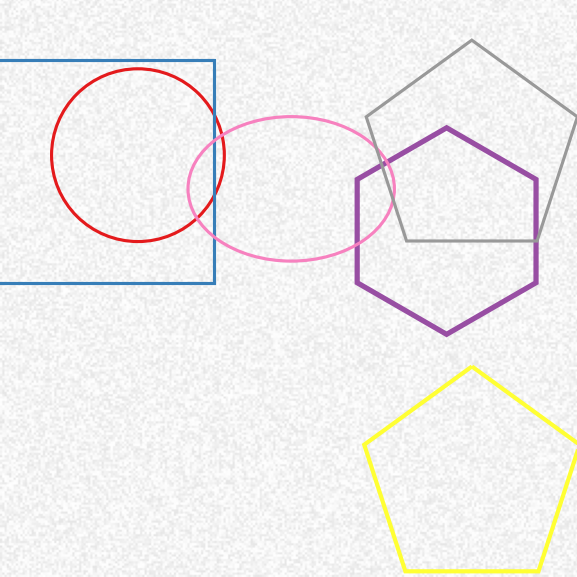[{"shape": "circle", "thickness": 1.5, "radius": 0.75, "center": [0.239, 0.73]}, {"shape": "square", "thickness": 1.5, "radius": 0.97, "center": [0.176, 0.703]}, {"shape": "hexagon", "thickness": 2.5, "radius": 0.89, "center": [0.773, 0.599]}, {"shape": "pentagon", "thickness": 2, "radius": 0.98, "center": [0.817, 0.168]}, {"shape": "oval", "thickness": 1.5, "radius": 0.89, "center": [0.504, 0.672]}, {"shape": "pentagon", "thickness": 1.5, "radius": 0.96, "center": [0.817, 0.737]}]